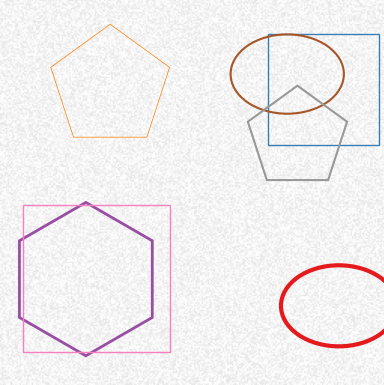[{"shape": "oval", "thickness": 3, "radius": 0.75, "center": [0.88, 0.206]}, {"shape": "square", "thickness": 1, "radius": 0.72, "center": [0.841, 0.767]}, {"shape": "hexagon", "thickness": 2, "radius": 1.0, "center": [0.223, 0.275]}, {"shape": "pentagon", "thickness": 0.5, "radius": 0.81, "center": [0.286, 0.775]}, {"shape": "oval", "thickness": 1.5, "radius": 0.74, "center": [0.746, 0.808]}, {"shape": "square", "thickness": 1, "radius": 0.95, "center": [0.25, 0.277]}, {"shape": "pentagon", "thickness": 1.5, "radius": 0.68, "center": [0.773, 0.642]}]